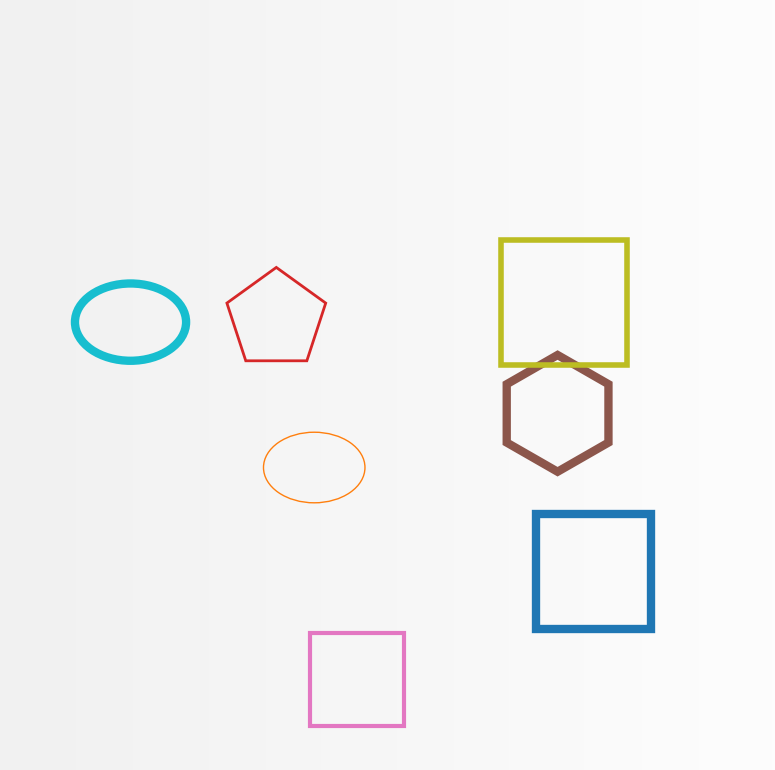[{"shape": "square", "thickness": 3, "radius": 0.37, "center": [0.766, 0.258]}, {"shape": "oval", "thickness": 0.5, "radius": 0.33, "center": [0.405, 0.393]}, {"shape": "pentagon", "thickness": 1, "radius": 0.34, "center": [0.357, 0.586]}, {"shape": "hexagon", "thickness": 3, "radius": 0.38, "center": [0.719, 0.463]}, {"shape": "square", "thickness": 1.5, "radius": 0.3, "center": [0.461, 0.118]}, {"shape": "square", "thickness": 2, "radius": 0.41, "center": [0.728, 0.607]}, {"shape": "oval", "thickness": 3, "radius": 0.36, "center": [0.168, 0.582]}]